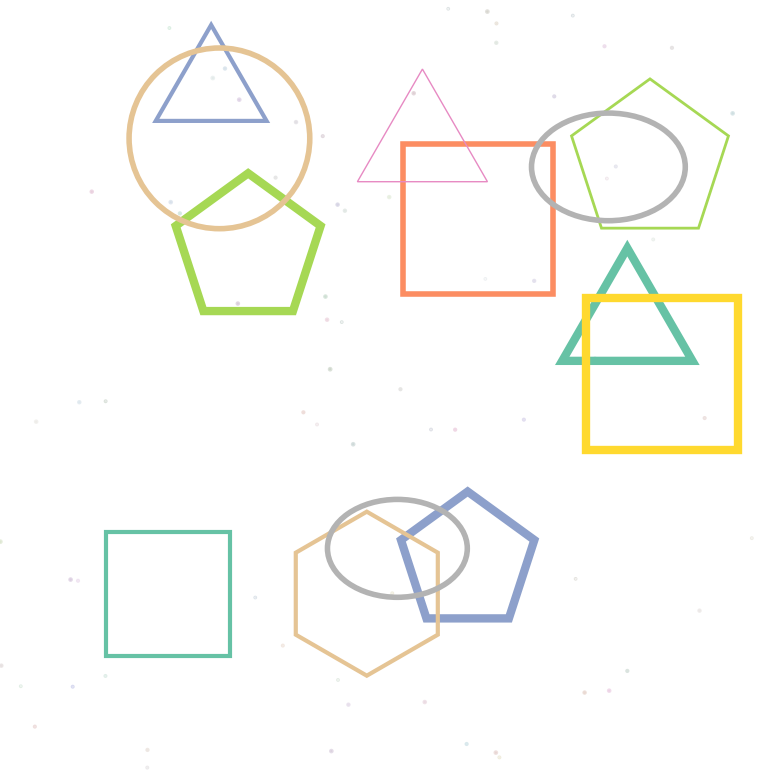[{"shape": "square", "thickness": 1.5, "radius": 0.4, "center": [0.218, 0.229]}, {"shape": "triangle", "thickness": 3, "radius": 0.49, "center": [0.815, 0.58]}, {"shape": "square", "thickness": 2, "radius": 0.49, "center": [0.621, 0.716]}, {"shape": "triangle", "thickness": 1.5, "radius": 0.42, "center": [0.274, 0.885]}, {"shape": "pentagon", "thickness": 3, "radius": 0.46, "center": [0.607, 0.271]}, {"shape": "triangle", "thickness": 0.5, "radius": 0.49, "center": [0.549, 0.813]}, {"shape": "pentagon", "thickness": 3, "radius": 0.49, "center": [0.322, 0.676]}, {"shape": "pentagon", "thickness": 1, "radius": 0.54, "center": [0.844, 0.79]}, {"shape": "square", "thickness": 3, "radius": 0.49, "center": [0.86, 0.514]}, {"shape": "circle", "thickness": 2, "radius": 0.59, "center": [0.285, 0.82]}, {"shape": "hexagon", "thickness": 1.5, "radius": 0.53, "center": [0.476, 0.229]}, {"shape": "oval", "thickness": 2, "radius": 0.5, "center": [0.79, 0.783]}, {"shape": "oval", "thickness": 2, "radius": 0.45, "center": [0.516, 0.288]}]